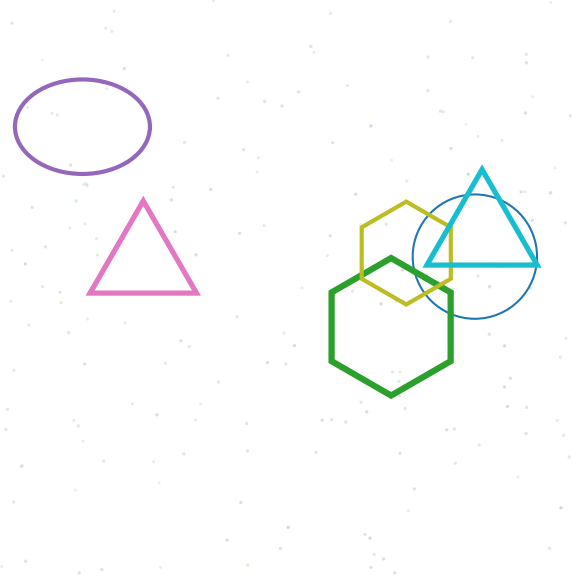[{"shape": "circle", "thickness": 1, "radius": 0.54, "center": [0.822, 0.555]}, {"shape": "hexagon", "thickness": 3, "radius": 0.6, "center": [0.677, 0.433]}, {"shape": "oval", "thickness": 2, "radius": 0.58, "center": [0.143, 0.78]}, {"shape": "triangle", "thickness": 2.5, "radius": 0.53, "center": [0.248, 0.545]}, {"shape": "hexagon", "thickness": 2, "radius": 0.45, "center": [0.703, 0.561]}, {"shape": "triangle", "thickness": 2.5, "radius": 0.55, "center": [0.835, 0.595]}]